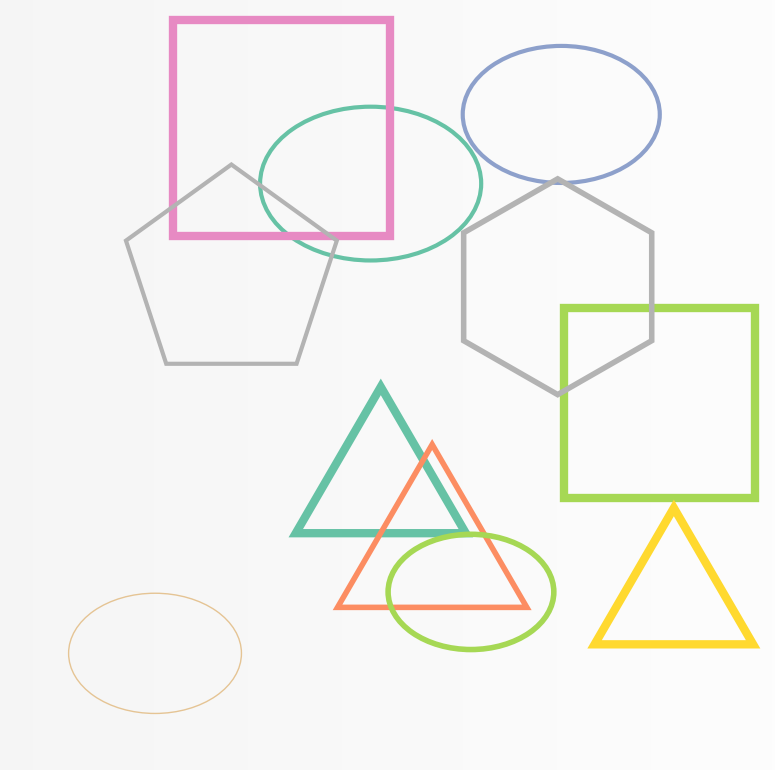[{"shape": "triangle", "thickness": 3, "radius": 0.63, "center": [0.491, 0.371]}, {"shape": "oval", "thickness": 1.5, "radius": 0.71, "center": [0.478, 0.762]}, {"shape": "triangle", "thickness": 2, "radius": 0.71, "center": [0.558, 0.282]}, {"shape": "oval", "thickness": 1.5, "radius": 0.64, "center": [0.724, 0.851]}, {"shape": "square", "thickness": 3, "radius": 0.7, "center": [0.363, 0.833]}, {"shape": "oval", "thickness": 2, "radius": 0.53, "center": [0.608, 0.231]}, {"shape": "square", "thickness": 3, "radius": 0.62, "center": [0.851, 0.476]}, {"shape": "triangle", "thickness": 3, "radius": 0.59, "center": [0.869, 0.222]}, {"shape": "oval", "thickness": 0.5, "radius": 0.56, "center": [0.2, 0.152]}, {"shape": "pentagon", "thickness": 1.5, "radius": 0.72, "center": [0.299, 0.643]}, {"shape": "hexagon", "thickness": 2, "radius": 0.7, "center": [0.72, 0.628]}]